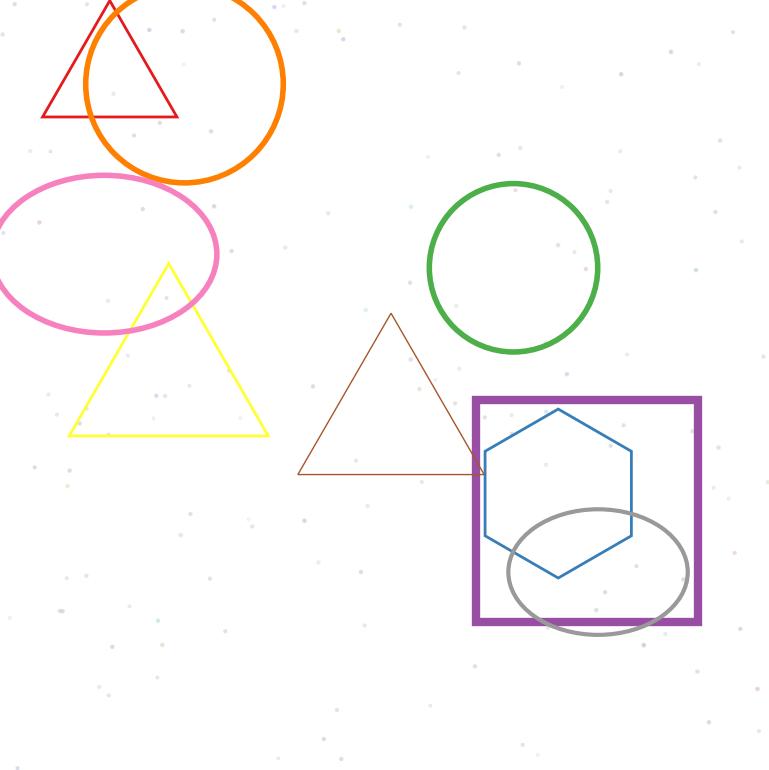[{"shape": "triangle", "thickness": 1, "radius": 0.5, "center": [0.143, 0.898]}, {"shape": "hexagon", "thickness": 1, "radius": 0.55, "center": [0.725, 0.359]}, {"shape": "circle", "thickness": 2, "radius": 0.55, "center": [0.667, 0.652]}, {"shape": "square", "thickness": 3, "radius": 0.72, "center": [0.762, 0.337]}, {"shape": "circle", "thickness": 2, "radius": 0.64, "center": [0.24, 0.891]}, {"shape": "triangle", "thickness": 1, "radius": 0.75, "center": [0.219, 0.508]}, {"shape": "triangle", "thickness": 0.5, "radius": 0.7, "center": [0.508, 0.454]}, {"shape": "oval", "thickness": 2, "radius": 0.73, "center": [0.135, 0.67]}, {"shape": "oval", "thickness": 1.5, "radius": 0.58, "center": [0.777, 0.257]}]